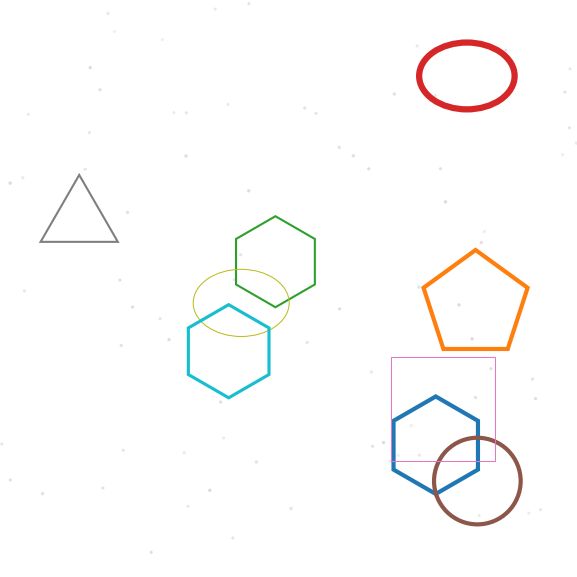[{"shape": "hexagon", "thickness": 2, "radius": 0.42, "center": [0.755, 0.228]}, {"shape": "pentagon", "thickness": 2, "radius": 0.47, "center": [0.824, 0.472]}, {"shape": "hexagon", "thickness": 1, "radius": 0.39, "center": [0.477, 0.546]}, {"shape": "oval", "thickness": 3, "radius": 0.41, "center": [0.808, 0.868]}, {"shape": "circle", "thickness": 2, "radius": 0.38, "center": [0.827, 0.166]}, {"shape": "square", "thickness": 0.5, "radius": 0.45, "center": [0.767, 0.29]}, {"shape": "triangle", "thickness": 1, "radius": 0.39, "center": [0.137, 0.619]}, {"shape": "oval", "thickness": 0.5, "radius": 0.42, "center": [0.418, 0.475]}, {"shape": "hexagon", "thickness": 1.5, "radius": 0.4, "center": [0.396, 0.391]}]